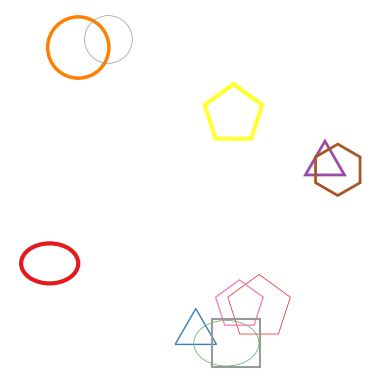[{"shape": "oval", "thickness": 3, "radius": 0.37, "center": [0.129, 0.316]}, {"shape": "pentagon", "thickness": 0.5, "radius": 0.43, "center": [0.673, 0.202]}, {"shape": "triangle", "thickness": 1, "radius": 0.31, "center": [0.509, 0.136]}, {"shape": "oval", "thickness": 0.5, "radius": 0.42, "center": [0.588, 0.109]}, {"shape": "triangle", "thickness": 2, "radius": 0.29, "center": [0.844, 0.575]}, {"shape": "circle", "thickness": 2.5, "radius": 0.4, "center": [0.203, 0.877]}, {"shape": "pentagon", "thickness": 3, "radius": 0.39, "center": [0.606, 0.703]}, {"shape": "hexagon", "thickness": 2, "radius": 0.33, "center": [0.877, 0.559]}, {"shape": "pentagon", "thickness": 1, "radius": 0.32, "center": [0.622, 0.208]}, {"shape": "circle", "thickness": 0.5, "radius": 0.31, "center": [0.282, 0.898]}, {"shape": "square", "thickness": 1.5, "radius": 0.31, "center": [0.613, 0.109]}]